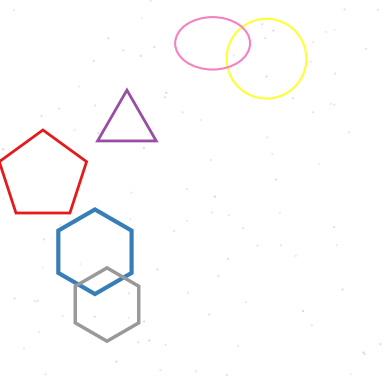[{"shape": "pentagon", "thickness": 2, "radius": 0.6, "center": [0.112, 0.543]}, {"shape": "hexagon", "thickness": 3, "radius": 0.55, "center": [0.247, 0.346]}, {"shape": "triangle", "thickness": 2, "radius": 0.44, "center": [0.33, 0.678]}, {"shape": "circle", "thickness": 1.5, "radius": 0.52, "center": [0.692, 0.848]}, {"shape": "oval", "thickness": 1.5, "radius": 0.49, "center": [0.552, 0.887]}, {"shape": "hexagon", "thickness": 2.5, "radius": 0.48, "center": [0.278, 0.209]}]